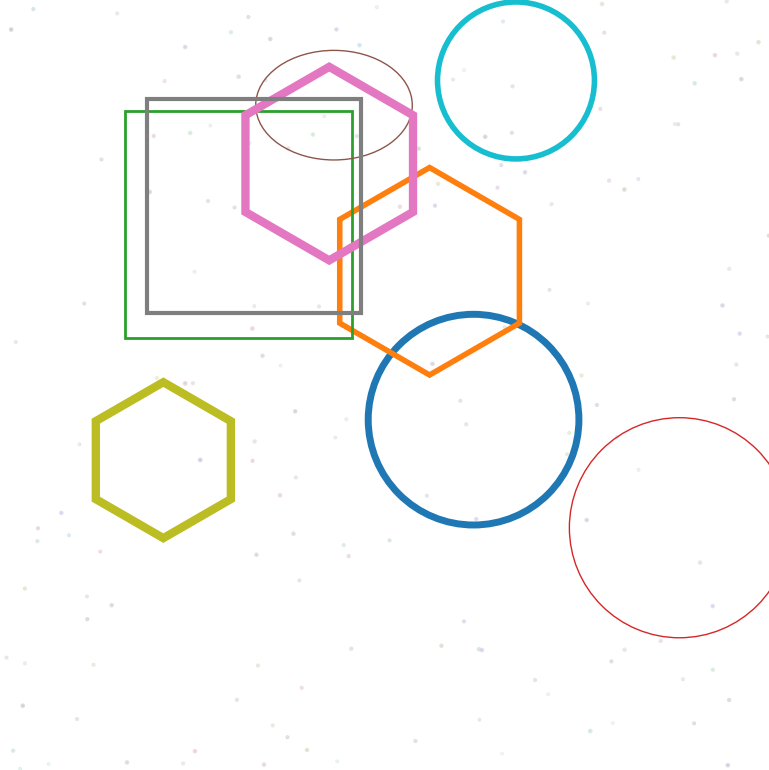[{"shape": "circle", "thickness": 2.5, "radius": 0.68, "center": [0.615, 0.455]}, {"shape": "hexagon", "thickness": 2, "radius": 0.67, "center": [0.558, 0.648]}, {"shape": "square", "thickness": 1, "radius": 0.74, "center": [0.31, 0.708]}, {"shape": "circle", "thickness": 0.5, "radius": 0.71, "center": [0.882, 0.315]}, {"shape": "oval", "thickness": 0.5, "radius": 0.51, "center": [0.434, 0.863]}, {"shape": "hexagon", "thickness": 3, "radius": 0.63, "center": [0.428, 0.788]}, {"shape": "square", "thickness": 1.5, "radius": 0.69, "center": [0.33, 0.732]}, {"shape": "hexagon", "thickness": 3, "radius": 0.51, "center": [0.212, 0.402]}, {"shape": "circle", "thickness": 2, "radius": 0.51, "center": [0.67, 0.896]}]